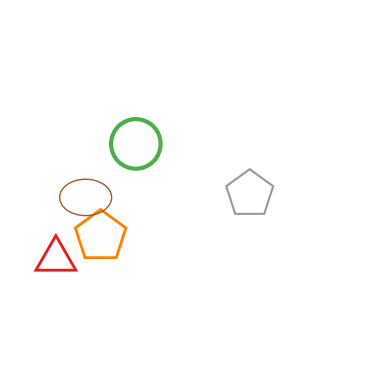[{"shape": "triangle", "thickness": 2, "radius": 0.3, "center": [0.145, 0.328]}, {"shape": "circle", "thickness": 3, "radius": 0.32, "center": [0.353, 0.626]}, {"shape": "pentagon", "thickness": 2, "radius": 0.35, "center": [0.261, 0.387]}, {"shape": "oval", "thickness": 1, "radius": 0.34, "center": [0.222, 0.487]}, {"shape": "pentagon", "thickness": 1.5, "radius": 0.32, "center": [0.649, 0.496]}]